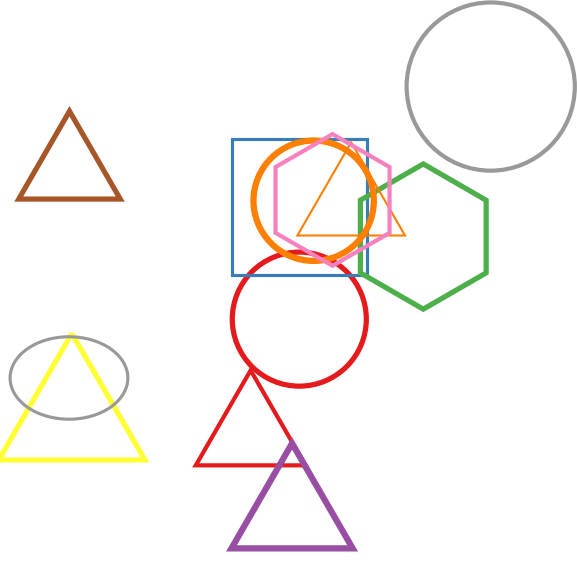[{"shape": "circle", "thickness": 2.5, "radius": 0.58, "center": [0.518, 0.447]}, {"shape": "triangle", "thickness": 2, "radius": 0.55, "center": [0.434, 0.248]}, {"shape": "square", "thickness": 1.5, "radius": 0.59, "center": [0.519, 0.641]}, {"shape": "hexagon", "thickness": 2.5, "radius": 0.63, "center": [0.733, 0.59]}, {"shape": "triangle", "thickness": 3, "radius": 0.61, "center": [0.506, 0.11]}, {"shape": "circle", "thickness": 3, "radius": 0.52, "center": [0.543, 0.652]}, {"shape": "triangle", "thickness": 1, "radius": 0.54, "center": [0.608, 0.645]}, {"shape": "triangle", "thickness": 2.5, "radius": 0.73, "center": [0.124, 0.276]}, {"shape": "triangle", "thickness": 2.5, "radius": 0.51, "center": [0.12, 0.705]}, {"shape": "hexagon", "thickness": 2, "radius": 0.57, "center": [0.576, 0.653]}, {"shape": "oval", "thickness": 1.5, "radius": 0.51, "center": [0.119, 0.345]}, {"shape": "circle", "thickness": 2, "radius": 0.73, "center": [0.85, 0.849]}]